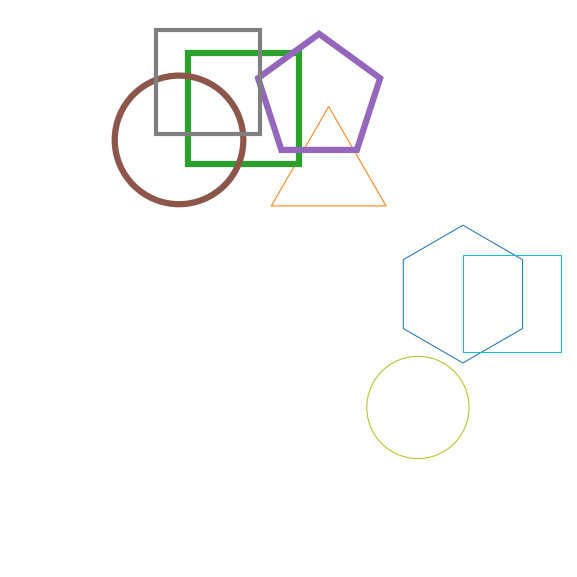[{"shape": "hexagon", "thickness": 0.5, "radius": 0.6, "center": [0.802, 0.49]}, {"shape": "triangle", "thickness": 0.5, "radius": 0.57, "center": [0.569, 0.7]}, {"shape": "square", "thickness": 3, "radius": 0.48, "center": [0.422, 0.812]}, {"shape": "pentagon", "thickness": 3, "radius": 0.56, "center": [0.553, 0.829]}, {"shape": "circle", "thickness": 3, "radius": 0.56, "center": [0.31, 0.757]}, {"shape": "square", "thickness": 2, "radius": 0.45, "center": [0.36, 0.857]}, {"shape": "circle", "thickness": 0.5, "radius": 0.44, "center": [0.724, 0.294]}, {"shape": "square", "thickness": 0.5, "radius": 0.42, "center": [0.887, 0.474]}]